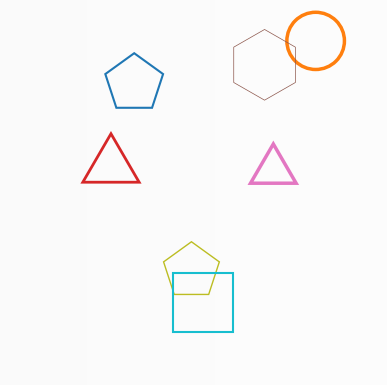[{"shape": "pentagon", "thickness": 1.5, "radius": 0.39, "center": [0.346, 0.783]}, {"shape": "circle", "thickness": 2.5, "radius": 0.37, "center": [0.815, 0.894]}, {"shape": "triangle", "thickness": 2, "radius": 0.42, "center": [0.286, 0.569]}, {"shape": "hexagon", "thickness": 0.5, "radius": 0.46, "center": [0.683, 0.832]}, {"shape": "triangle", "thickness": 2.5, "radius": 0.34, "center": [0.705, 0.558]}, {"shape": "pentagon", "thickness": 1, "radius": 0.38, "center": [0.494, 0.296]}, {"shape": "square", "thickness": 1.5, "radius": 0.38, "center": [0.523, 0.214]}]